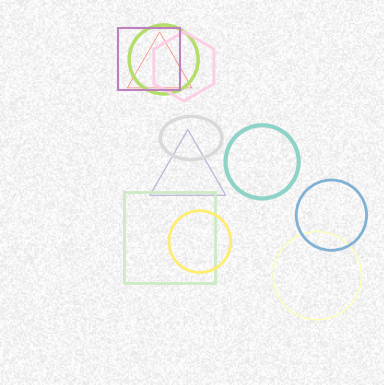[{"shape": "circle", "thickness": 3, "radius": 0.48, "center": [0.681, 0.58]}, {"shape": "circle", "thickness": 1, "radius": 0.57, "center": [0.824, 0.284]}, {"shape": "triangle", "thickness": 1, "radius": 0.57, "center": [0.488, 0.55]}, {"shape": "triangle", "thickness": 0.5, "radius": 0.48, "center": [0.415, 0.82]}, {"shape": "circle", "thickness": 2, "radius": 0.46, "center": [0.861, 0.441]}, {"shape": "circle", "thickness": 2.5, "radius": 0.45, "center": [0.425, 0.846]}, {"shape": "hexagon", "thickness": 2, "radius": 0.45, "center": [0.478, 0.828]}, {"shape": "oval", "thickness": 2.5, "radius": 0.4, "center": [0.496, 0.642]}, {"shape": "square", "thickness": 1.5, "radius": 0.41, "center": [0.388, 0.847]}, {"shape": "square", "thickness": 2, "radius": 0.59, "center": [0.441, 0.383]}, {"shape": "circle", "thickness": 2, "radius": 0.4, "center": [0.519, 0.373]}]